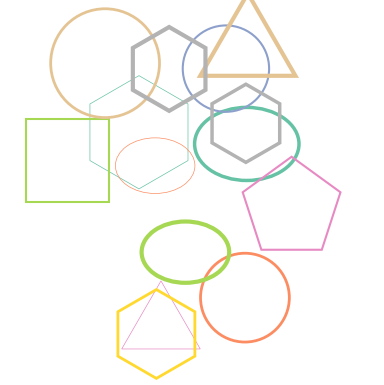[{"shape": "hexagon", "thickness": 0.5, "radius": 0.74, "center": [0.361, 0.656]}, {"shape": "oval", "thickness": 2.5, "radius": 0.68, "center": [0.641, 0.626]}, {"shape": "oval", "thickness": 0.5, "radius": 0.52, "center": [0.403, 0.57]}, {"shape": "circle", "thickness": 2, "radius": 0.58, "center": [0.636, 0.227]}, {"shape": "circle", "thickness": 1.5, "radius": 0.56, "center": [0.587, 0.822]}, {"shape": "triangle", "thickness": 0.5, "radius": 0.59, "center": [0.418, 0.153]}, {"shape": "pentagon", "thickness": 1.5, "radius": 0.67, "center": [0.757, 0.459]}, {"shape": "oval", "thickness": 3, "radius": 0.57, "center": [0.482, 0.345]}, {"shape": "square", "thickness": 1.5, "radius": 0.54, "center": [0.175, 0.584]}, {"shape": "hexagon", "thickness": 2, "radius": 0.58, "center": [0.406, 0.133]}, {"shape": "circle", "thickness": 2, "radius": 0.71, "center": [0.273, 0.836]}, {"shape": "triangle", "thickness": 3, "radius": 0.71, "center": [0.644, 0.874]}, {"shape": "hexagon", "thickness": 3, "radius": 0.54, "center": [0.439, 0.821]}, {"shape": "hexagon", "thickness": 2.5, "radius": 0.51, "center": [0.639, 0.68]}]